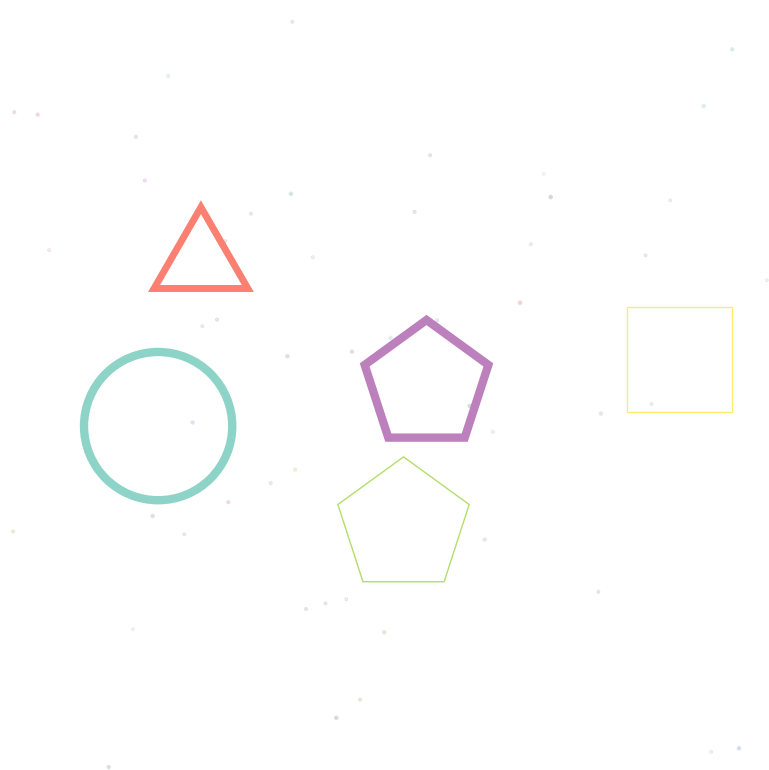[{"shape": "circle", "thickness": 3, "radius": 0.48, "center": [0.205, 0.447]}, {"shape": "triangle", "thickness": 2.5, "radius": 0.35, "center": [0.261, 0.661]}, {"shape": "pentagon", "thickness": 0.5, "radius": 0.45, "center": [0.524, 0.317]}, {"shape": "pentagon", "thickness": 3, "radius": 0.42, "center": [0.554, 0.5]}, {"shape": "square", "thickness": 0.5, "radius": 0.34, "center": [0.882, 0.533]}]